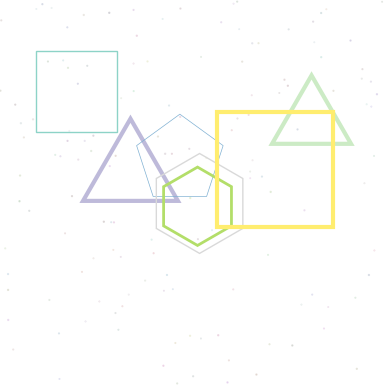[{"shape": "square", "thickness": 1, "radius": 0.52, "center": [0.198, 0.762]}, {"shape": "triangle", "thickness": 3, "radius": 0.71, "center": [0.339, 0.549]}, {"shape": "pentagon", "thickness": 0.5, "radius": 0.59, "center": [0.467, 0.585]}, {"shape": "hexagon", "thickness": 2, "radius": 0.51, "center": [0.513, 0.464]}, {"shape": "hexagon", "thickness": 1, "radius": 0.65, "center": [0.518, 0.472]}, {"shape": "triangle", "thickness": 3, "radius": 0.59, "center": [0.809, 0.686]}, {"shape": "square", "thickness": 3, "radius": 0.75, "center": [0.714, 0.56]}]